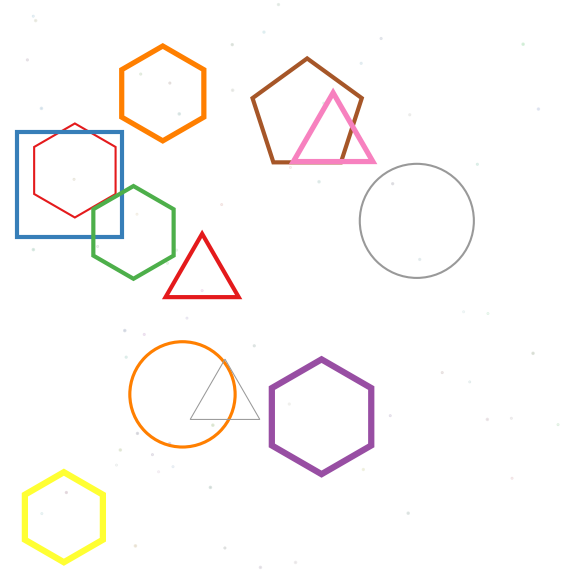[{"shape": "hexagon", "thickness": 1, "radius": 0.41, "center": [0.13, 0.704]}, {"shape": "triangle", "thickness": 2, "radius": 0.37, "center": [0.35, 0.521]}, {"shape": "square", "thickness": 2, "radius": 0.45, "center": [0.119, 0.68]}, {"shape": "hexagon", "thickness": 2, "radius": 0.4, "center": [0.231, 0.597]}, {"shape": "hexagon", "thickness": 3, "radius": 0.5, "center": [0.557, 0.277]}, {"shape": "hexagon", "thickness": 2.5, "radius": 0.41, "center": [0.282, 0.837]}, {"shape": "circle", "thickness": 1.5, "radius": 0.46, "center": [0.316, 0.316]}, {"shape": "hexagon", "thickness": 3, "radius": 0.39, "center": [0.111, 0.104]}, {"shape": "pentagon", "thickness": 2, "radius": 0.5, "center": [0.532, 0.798]}, {"shape": "triangle", "thickness": 2.5, "radius": 0.4, "center": [0.577, 0.759]}, {"shape": "triangle", "thickness": 0.5, "radius": 0.35, "center": [0.39, 0.308]}, {"shape": "circle", "thickness": 1, "radius": 0.49, "center": [0.722, 0.617]}]